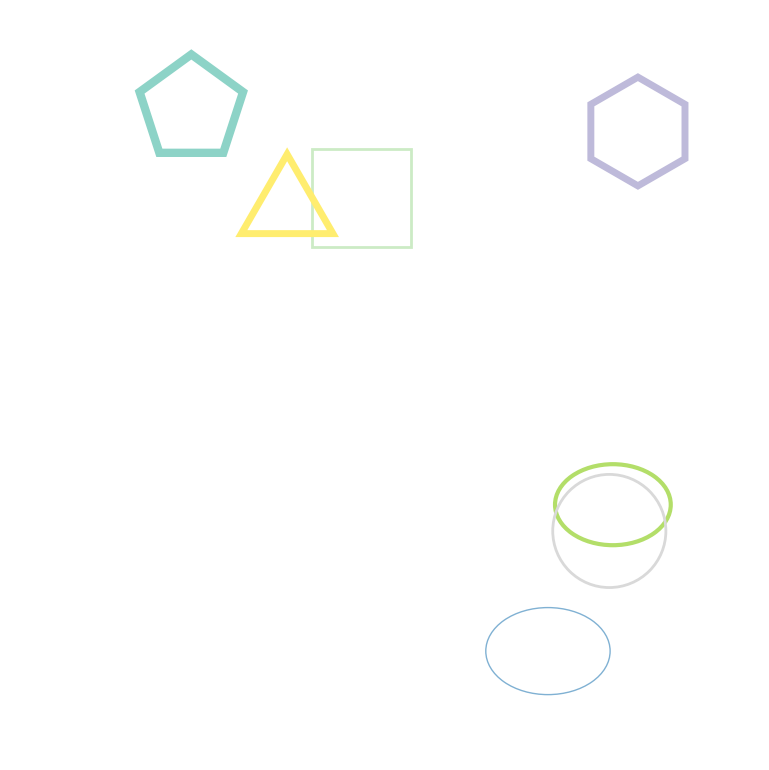[{"shape": "pentagon", "thickness": 3, "radius": 0.35, "center": [0.248, 0.859]}, {"shape": "hexagon", "thickness": 2.5, "radius": 0.35, "center": [0.828, 0.829]}, {"shape": "oval", "thickness": 0.5, "radius": 0.4, "center": [0.712, 0.154]}, {"shape": "oval", "thickness": 1.5, "radius": 0.38, "center": [0.796, 0.345]}, {"shape": "circle", "thickness": 1, "radius": 0.37, "center": [0.791, 0.31]}, {"shape": "square", "thickness": 1, "radius": 0.32, "center": [0.469, 0.743]}, {"shape": "triangle", "thickness": 2.5, "radius": 0.34, "center": [0.373, 0.731]}]